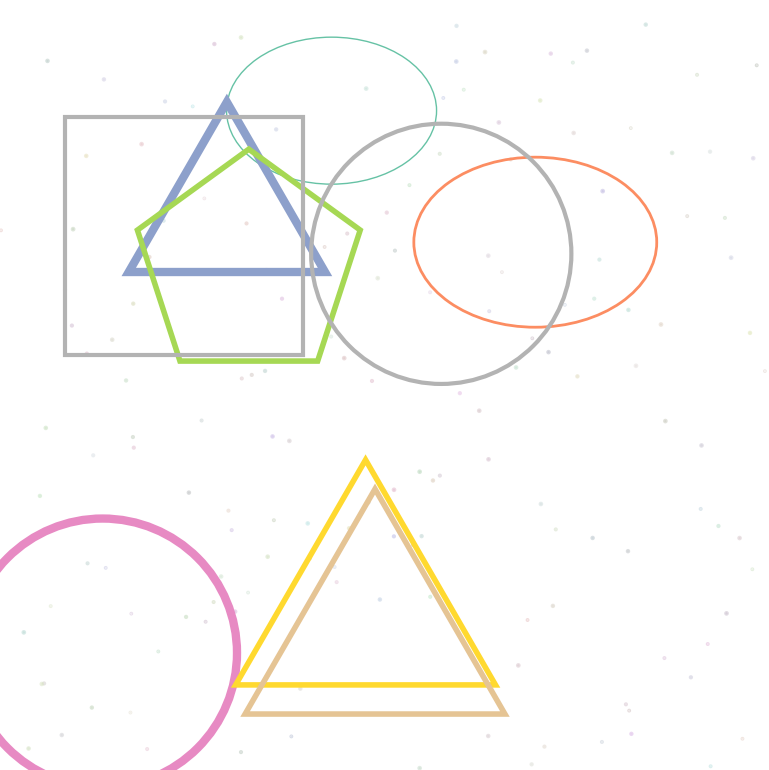[{"shape": "oval", "thickness": 0.5, "radius": 0.68, "center": [0.431, 0.856]}, {"shape": "oval", "thickness": 1, "radius": 0.79, "center": [0.695, 0.685]}, {"shape": "triangle", "thickness": 3, "radius": 0.74, "center": [0.295, 0.72]}, {"shape": "circle", "thickness": 3, "radius": 0.87, "center": [0.133, 0.152]}, {"shape": "pentagon", "thickness": 2, "radius": 0.76, "center": [0.323, 0.654]}, {"shape": "triangle", "thickness": 2, "radius": 0.97, "center": [0.475, 0.208]}, {"shape": "triangle", "thickness": 2, "radius": 0.97, "center": [0.487, 0.17]}, {"shape": "circle", "thickness": 1.5, "radius": 0.84, "center": [0.573, 0.67]}, {"shape": "square", "thickness": 1.5, "radius": 0.77, "center": [0.239, 0.694]}]